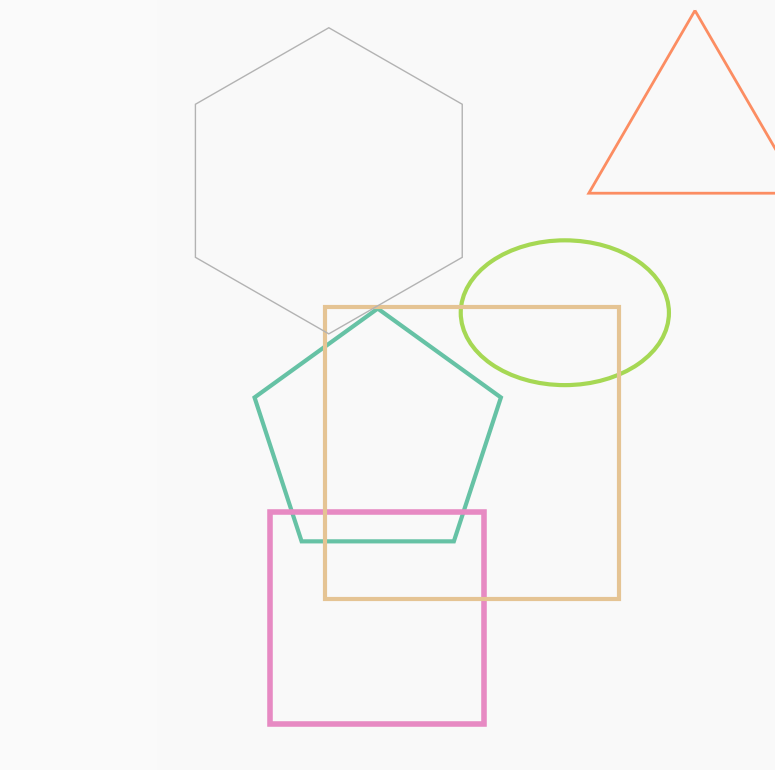[{"shape": "pentagon", "thickness": 1.5, "radius": 0.84, "center": [0.487, 0.432]}, {"shape": "triangle", "thickness": 1, "radius": 0.79, "center": [0.897, 0.828]}, {"shape": "square", "thickness": 2, "radius": 0.69, "center": [0.487, 0.198]}, {"shape": "oval", "thickness": 1.5, "radius": 0.67, "center": [0.729, 0.594]}, {"shape": "square", "thickness": 1.5, "radius": 0.95, "center": [0.609, 0.411]}, {"shape": "hexagon", "thickness": 0.5, "radius": 0.99, "center": [0.424, 0.765]}]